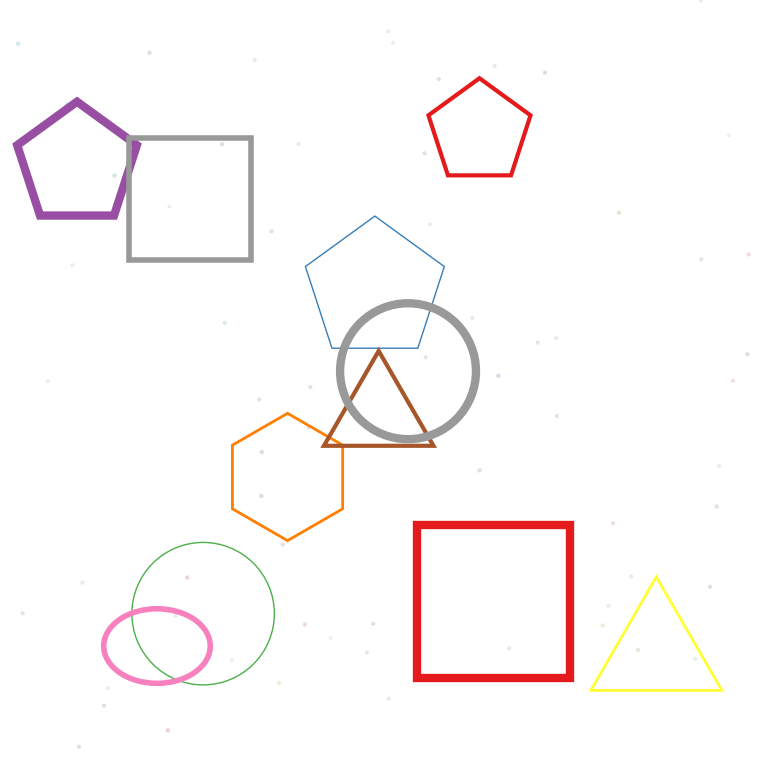[{"shape": "square", "thickness": 3, "radius": 0.5, "center": [0.641, 0.218]}, {"shape": "pentagon", "thickness": 1.5, "radius": 0.35, "center": [0.623, 0.829]}, {"shape": "pentagon", "thickness": 0.5, "radius": 0.47, "center": [0.487, 0.625]}, {"shape": "circle", "thickness": 0.5, "radius": 0.46, "center": [0.264, 0.203]}, {"shape": "pentagon", "thickness": 3, "radius": 0.41, "center": [0.1, 0.786]}, {"shape": "hexagon", "thickness": 1, "radius": 0.41, "center": [0.373, 0.381]}, {"shape": "triangle", "thickness": 1, "radius": 0.49, "center": [0.852, 0.153]}, {"shape": "triangle", "thickness": 1.5, "radius": 0.41, "center": [0.492, 0.462]}, {"shape": "oval", "thickness": 2, "radius": 0.35, "center": [0.204, 0.161]}, {"shape": "square", "thickness": 2, "radius": 0.4, "center": [0.247, 0.741]}, {"shape": "circle", "thickness": 3, "radius": 0.44, "center": [0.53, 0.518]}]